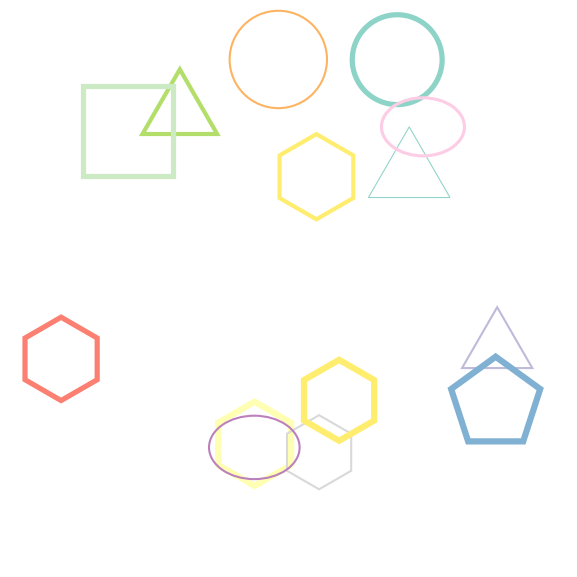[{"shape": "circle", "thickness": 2.5, "radius": 0.39, "center": [0.688, 0.896]}, {"shape": "triangle", "thickness": 0.5, "radius": 0.41, "center": [0.709, 0.698]}, {"shape": "hexagon", "thickness": 3, "radius": 0.36, "center": [0.441, 0.231]}, {"shape": "triangle", "thickness": 1, "radius": 0.35, "center": [0.861, 0.397]}, {"shape": "hexagon", "thickness": 2.5, "radius": 0.36, "center": [0.106, 0.378]}, {"shape": "pentagon", "thickness": 3, "radius": 0.41, "center": [0.858, 0.3]}, {"shape": "circle", "thickness": 1, "radius": 0.42, "center": [0.482, 0.896]}, {"shape": "triangle", "thickness": 2, "radius": 0.37, "center": [0.311, 0.804]}, {"shape": "oval", "thickness": 1.5, "radius": 0.36, "center": [0.732, 0.78]}, {"shape": "hexagon", "thickness": 1, "radius": 0.32, "center": [0.553, 0.216]}, {"shape": "oval", "thickness": 1, "radius": 0.39, "center": [0.44, 0.224]}, {"shape": "square", "thickness": 2.5, "radius": 0.39, "center": [0.222, 0.772]}, {"shape": "hexagon", "thickness": 3, "radius": 0.35, "center": [0.587, 0.306]}, {"shape": "hexagon", "thickness": 2, "radius": 0.37, "center": [0.548, 0.693]}]